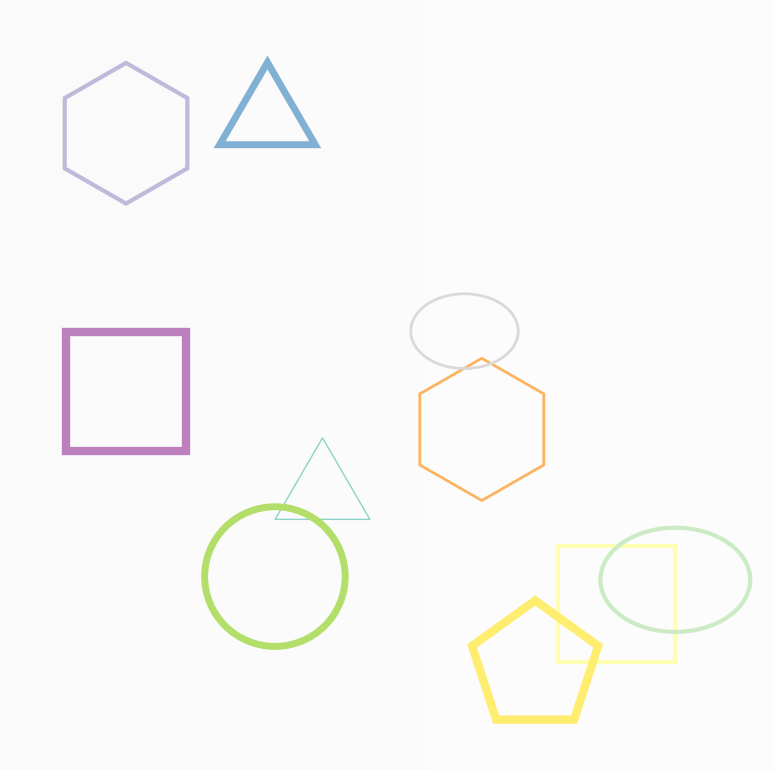[{"shape": "triangle", "thickness": 0.5, "radius": 0.35, "center": [0.416, 0.361]}, {"shape": "square", "thickness": 1.5, "radius": 0.38, "center": [0.796, 0.216]}, {"shape": "hexagon", "thickness": 1.5, "radius": 0.46, "center": [0.163, 0.827]}, {"shape": "triangle", "thickness": 2.5, "radius": 0.36, "center": [0.345, 0.848]}, {"shape": "hexagon", "thickness": 1, "radius": 0.46, "center": [0.622, 0.442]}, {"shape": "circle", "thickness": 2.5, "radius": 0.45, "center": [0.355, 0.251]}, {"shape": "oval", "thickness": 1, "radius": 0.35, "center": [0.599, 0.57]}, {"shape": "square", "thickness": 3, "radius": 0.39, "center": [0.163, 0.491]}, {"shape": "oval", "thickness": 1.5, "radius": 0.48, "center": [0.871, 0.247]}, {"shape": "pentagon", "thickness": 3, "radius": 0.43, "center": [0.69, 0.135]}]